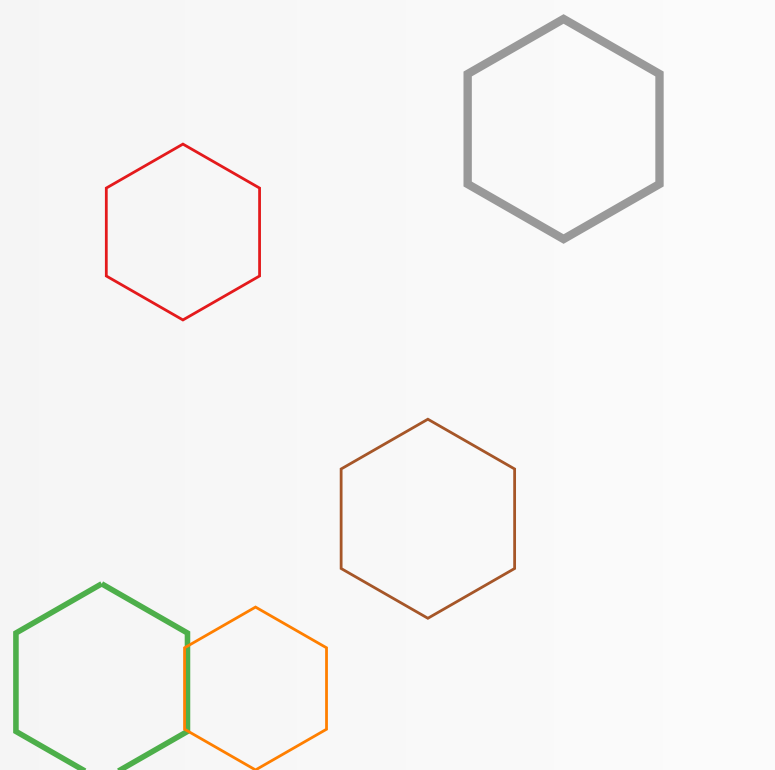[{"shape": "hexagon", "thickness": 1, "radius": 0.57, "center": [0.236, 0.699]}, {"shape": "hexagon", "thickness": 2, "radius": 0.64, "center": [0.131, 0.114]}, {"shape": "hexagon", "thickness": 1, "radius": 0.53, "center": [0.33, 0.106]}, {"shape": "hexagon", "thickness": 1, "radius": 0.65, "center": [0.552, 0.326]}, {"shape": "hexagon", "thickness": 3, "radius": 0.71, "center": [0.727, 0.832]}]